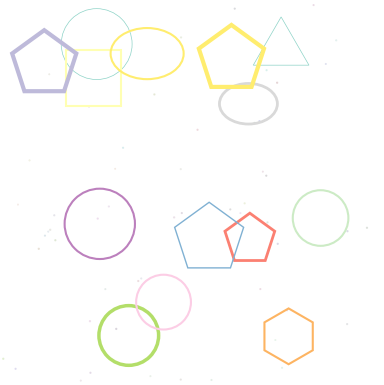[{"shape": "triangle", "thickness": 0.5, "radius": 0.42, "center": [0.73, 0.872]}, {"shape": "circle", "thickness": 0.5, "radius": 0.46, "center": [0.251, 0.885]}, {"shape": "square", "thickness": 1.5, "radius": 0.36, "center": [0.243, 0.797]}, {"shape": "pentagon", "thickness": 3, "radius": 0.44, "center": [0.115, 0.834]}, {"shape": "pentagon", "thickness": 2, "radius": 0.34, "center": [0.649, 0.378]}, {"shape": "pentagon", "thickness": 1, "radius": 0.47, "center": [0.543, 0.38]}, {"shape": "hexagon", "thickness": 1.5, "radius": 0.36, "center": [0.75, 0.126]}, {"shape": "circle", "thickness": 2.5, "radius": 0.39, "center": [0.334, 0.129]}, {"shape": "circle", "thickness": 1.5, "radius": 0.36, "center": [0.425, 0.215]}, {"shape": "oval", "thickness": 2, "radius": 0.38, "center": [0.645, 0.73]}, {"shape": "circle", "thickness": 1.5, "radius": 0.46, "center": [0.259, 0.419]}, {"shape": "circle", "thickness": 1.5, "radius": 0.36, "center": [0.833, 0.434]}, {"shape": "pentagon", "thickness": 3, "radius": 0.44, "center": [0.601, 0.846]}, {"shape": "oval", "thickness": 1.5, "radius": 0.47, "center": [0.382, 0.861]}]